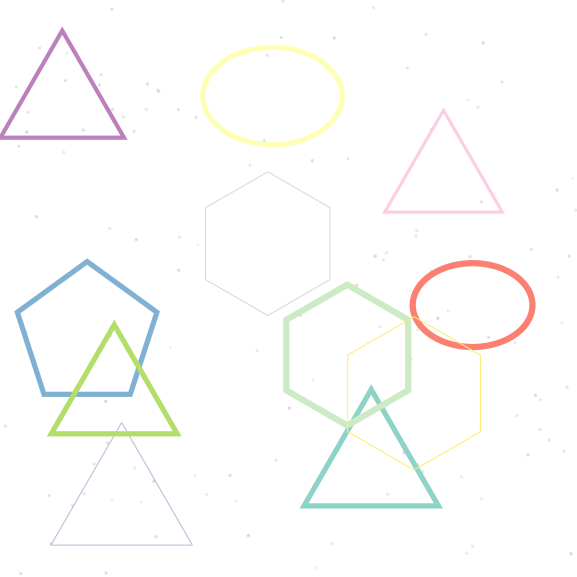[{"shape": "triangle", "thickness": 2.5, "radius": 0.67, "center": [0.643, 0.19]}, {"shape": "oval", "thickness": 2.5, "radius": 0.6, "center": [0.472, 0.833]}, {"shape": "triangle", "thickness": 0.5, "radius": 0.71, "center": [0.211, 0.126]}, {"shape": "oval", "thickness": 3, "radius": 0.52, "center": [0.818, 0.471]}, {"shape": "pentagon", "thickness": 2.5, "radius": 0.64, "center": [0.151, 0.419]}, {"shape": "triangle", "thickness": 2.5, "radius": 0.63, "center": [0.198, 0.311]}, {"shape": "triangle", "thickness": 1.5, "radius": 0.59, "center": [0.768, 0.691]}, {"shape": "hexagon", "thickness": 0.5, "radius": 0.62, "center": [0.464, 0.577]}, {"shape": "triangle", "thickness": 2, "radius": 0.62, "center": [0.108, 0.823]}, {"shape": "hexagon", "thickness": 3, "radius": 0.61, "center": [0.601, 0.384]}, {"shape": "hexagon", "thickness": 0.5, "radius": 0.66, "center": [0.717, 0.318]}]